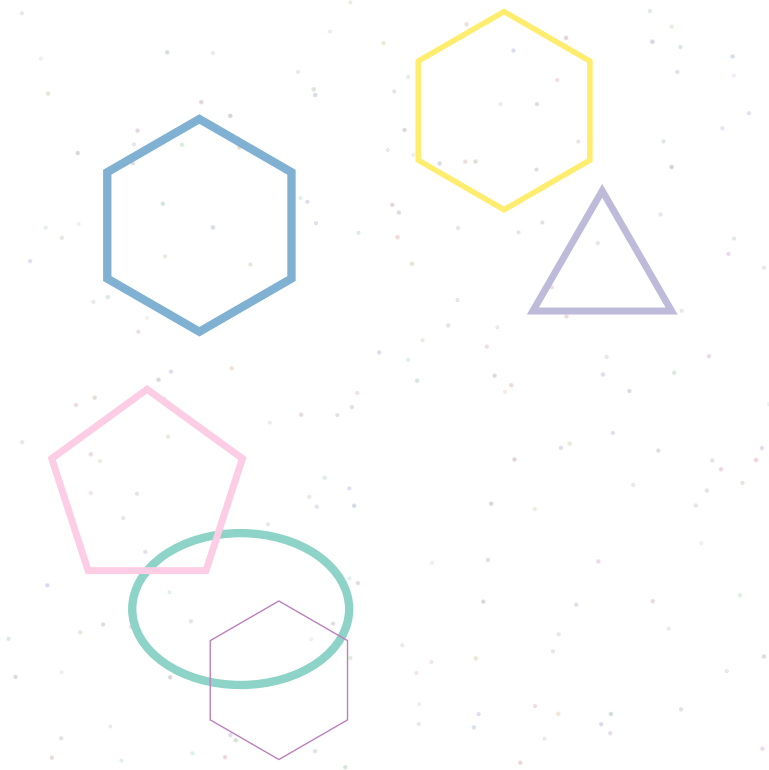[{"shape": "oval", "thickness": 3, "radius": 0.7, "center": [0.313, 0.209]}, {"shape": "triangle", "thickness": 2.5, "radius": 0.52, "center": [0.782, 0.648]}, {"shape": "hexagon", "thickness": 3, "radius": 0.69, "center": [0.259, 0.707]}, {"shape": "pentagon", "thickness": 2.5, "radius": 0.65, "center": [0.191, 0.364]}, {"shape": "hexagon", "thickness": 0.5, "radius": 0.51, "center": [0.362, 0.117]}, {"shape": "hexagon", "thickness": 2, "radius": 0.64, "center": [0.655, 0.856]}]